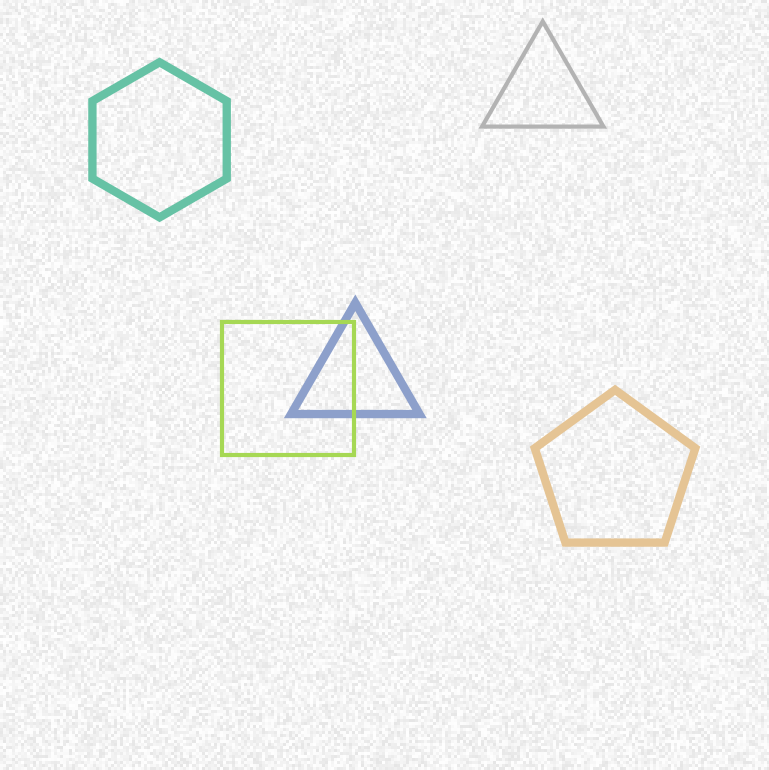[{"shape": "hexagon", "thickness": 3, "radius": 0.5, "center": [0.207, 0.818]}, {"shape": "triangle", "thickness": 3, "radius": 0.48, "center": [0.461, 0.51]}, {"shape": "square", "thickness": 1.5, "radius": 0.43, "center": [0.374, 0.496]}, {"shape": "pentagon", "thickness": 3, "radius": 0.55, "center": [0.799, 0.384]}, {"shape": "triangle", "thickness": 1.5, "radius": 0.46, "center": [0.705, 0.881]}]